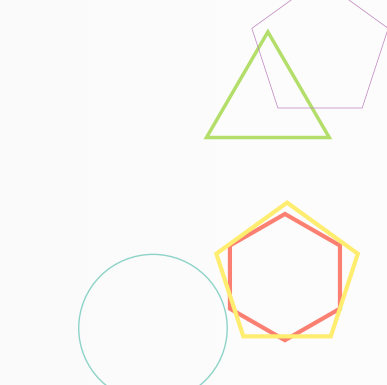[{"shape": "circle", "thickness": 1, "radius": 0.96, "center": [0.395, 0.148]}, {"shape": "hexagon", "thickness": 3, "radius": 0.82, "center": [0.735, 0.28]}, {"shape": "triangle", "thickness": 2.5, "radius": 0.91, "center": [0.691, 0.734]}, {"shape": "pentagon", "thickness": 0.5, "radius": 0.92, "center": [0.826, 0.869]}, {"shape": "pentagon", "thickness": 3, "radius": 0.96, "center": [0.741, 0.282]}]